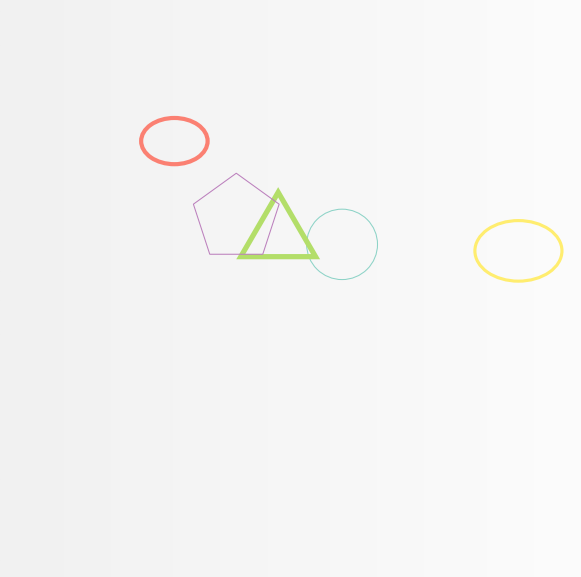[{"shape": "circle", "thickness": 0.5, "radius": 0.3, "center": [0.589, 0.576]}, {"shape": "oval", "thickness": 2, "radius": 0.29, "center": [0.3, 0.755]}, {"shape": "triangle", "thickness": 2.5, "radius": 0.37, "center": [0.479, 0.592]}, {"shape": "pentagon", "thickness": 0.5, "radius": 0.39, "center": [0.406, 0.622]}, {"shape": "oval", "thickness": 1.5, "radius": 0.37, "center": [0.892, 0.565]}]